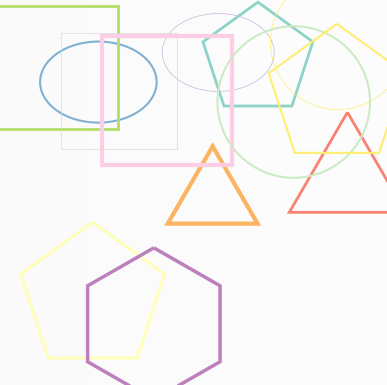[{"shape": "pentagon", "thickness": 2, "radius": 0.75, "center": [0.666, 0.845]}, {"shape": "pentagon", "thickness": 2, "radius": 0.97, "center": [0.239, 0.228]}, {"shape": "oval", "thickness": 0.5, "radius": 0.72, "center": [0.563, 0.864]}, {"shape": "triangle", "thickness": 2, "radius": 0.87, "center": [0.897, 0.535]}, {"shape": "oval", "thickness": 1.5, "radius": 0.75, "center": [0.254, 0.787]}, {"shape": "triangle", "thickness": 3, "radius": 0.67, "center": [0.549, 0.486]}, {"shape": "square", "thickness": 2, "radius": 0.79, "center": [0.145, 0.824]}, {"shape": "square", "thickness": 3, "radius": 0.84, "center": [0.43, 0.739]}, {"shape": "square", "thickness": 0.5, "radius": 0.75, "center": [0.308, 0.763]}, {"shape": "hexagon", "thickness": 2.5, "radius": 0.99, "center": [0.397, 0.159]}, {"shape": "circle", "thickness": 1.5, "radius": 0.98, "center": [0.758, 0.735]}, {"shape": "pentagon", "thickness": 1.5, "radius": 0.93, "center": [0.87, 0.753]}, {"shape": "circle", "thickness": 0.5, "radius": 0.88, "center": [0.873, 0.891]}]